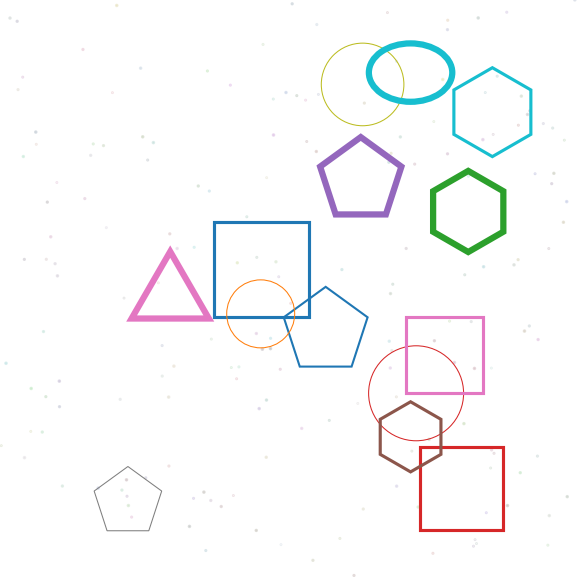[{"shape": "square", "thickness": 1.5, "radius": 0.41, "center": [0.453, 0.533]}, {"shape": "pentagon", "thickness": 1, "radius": 0.38, "center": [0.564, 0.426]}, {"shape": "circle", "thickness": 0.5, "radius": 0.29, "center": [0.451, 0.456]}, {"shape": "hexagon", "thickness": 3, "radius": 0.35, "center": [0.811, 0.633]}, {"shape": "circle", "thickness": 0.5, "radius": 0.41, "center": [0.721, 0.318]}, {"shape": "square", "thickness": 1.5, "radius": 0.36, "center": [0.798, 0.153]}, {"shape": "pentagon", "thickness": 3, "radius": 0.37, "center": [0.625, 0.688]}, {"shape": "hexagon", "thickness": 1.5, "radius": 0.3, "center": [0.711, 0.243]}, {"shape": "square", "thickness": 1.5, "radius": 0.33, "center": [0.77, 0.384]}, {"shape": "triangle", "thickness": 3, "radius": 0.39, "center": [0.295, 0.486]}, {"shape": "pentagon", "thickness": 0.5, "radius": 0.31, "center": [0.222, 0.13]}, {"shape": "circle", "thickness": 0.5, "radius": 0.36, "center": [0.628, 0.853]}, {"shape": "oval", "thickness": 3, "radius": 0.36, "center": [0.711, 0.873]}, {"shape": "hexagon", "thickness": 1.5, "radius": 0.38, "center": [0.853, 0.805]}]